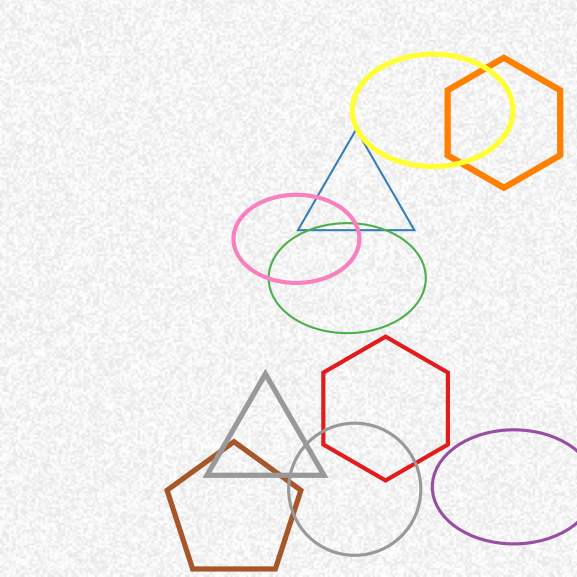[{"shape": "hexagon", "thickness": 2, "radius": 0.62, "center": [0.668, 0.292]}, {"shape": "triangle", "thickness": 1, "radius": 0.58, "center": [0.617, 0.659]}, {"shape": "oval", "thickness": 1, "radius": 0.68, "center": [0.601, 0.518]}, {"shape": "oval", "thickness": 1.5, "radius": 0.71, "center": [0.89, 0.156]}, {"shape": "hexagon", "thickness": 3, "radius": 0.56, "center": [0.873, 0.787]}, {"shape": "oval", "thickness": 2.5, "radius": 0.7, "center": [0.749, 0.808]}, {"shape": "pentagon", "thickness": 2.5, "radius": 0.61, "center": [0.405, 0.112]}, {"shape": "oval", "thickness": 2, "radius": 0.54, "center": [0.513, 0.586]}, {"shape": "triangle", "thickness": 2.5, "radius": 0.58, "center": [0.46, 0.235]}, {"shape": "circle", "thickness": 1.5, "radius": 0.57, "center": [0.614, 0.152]}]